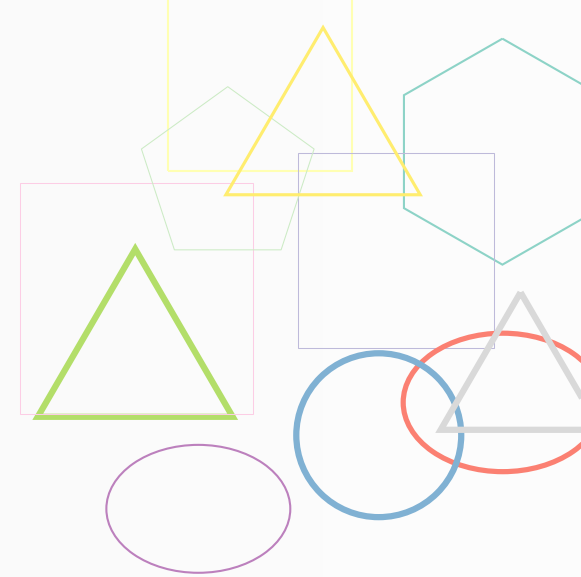[{"shape": "hexagon", "thickness": 1, "radius": 0.98, "center": [0.864, 0.737]}, {"shape": "square", "thickness": 1, "radius": 0.79, "center": [0.447, 0.861]}, {"shape": "square", "thickness": 0.5, "radius": 0.84, "center": [0.68, 0.566]}, {"shape": "oval", "thickness": 2.5, "radius": 0.86, "center": [0.865, 0.302]}, {"shape": "circle", "thickness": 3, "radius": 0.71, "center": [0.652, 0.246]}, {"shape": "triangle", "thickness": 3, "radius": 0.97, "center": [0.233, 0.374]}, {"shape": "square", "thickness": 0.5, "radius": 1.0, "center": [0.234, 0.482]}, {"shape": "triangle", "thickness": 3, "radius": 0.79, "center": [0.896, 0.334]}, {"shape": "oval", "thickness": 1, "radius": 0.79, "center": [0.341, 0.118]}, {"shape": "pentagon", "thickness": 0.5, "radius": 0.78, "center": [0.392, 0.693]}, {"shape": "triangle", "thickness": 1.5, "radius": 0.97, "center": [0.556, 0.758]}]